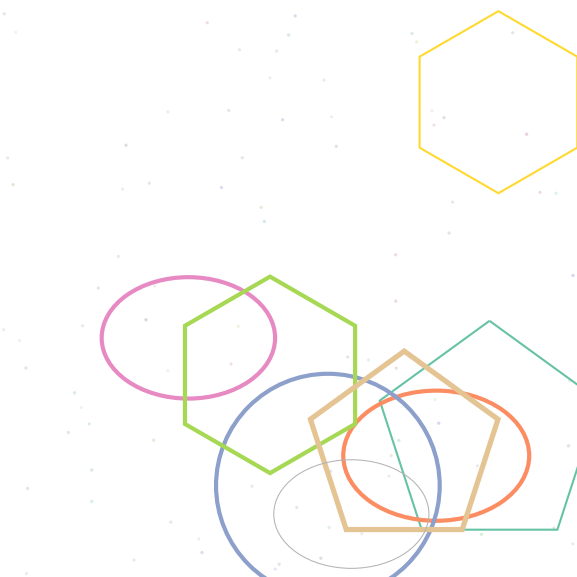[{"shape": "pentagon", "thickness": 1, "radius": 1.0, "center": [0.848, 0.244]}, {"shape": "oval", "thickness": 2, "radius": 0.8, "center": [0.755, 0.21]}, {"shape": "circle", "thickness": 2, "radius": 0.97, "center": [0.568, 0.158]}, {"shape": "oval", "thickness": 2, "radius": 0.75, "center": [0.326, 0.414]}, {"shape": "hexagon", "thickness": 2, "radius": 0.85, "center": [0.468, 0.35]}, {"shape": "hexagon", "thickness": 1, "radius": 0.79, "center": [0.863, 0.822]}, {"shape": "pentagon", "thickness": 2.5, "radius": 0.85, "center": [0.7, 0.22]}, {"shape": "oval", "thickness": 0.5, "radius": 0.67, "center": [0.608, 0.109]}]